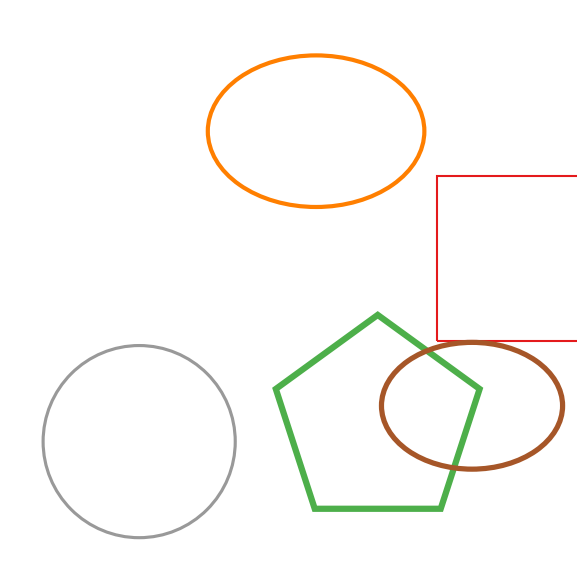[{"shape": "square", "thickness": 1, "radius": 0.71, "center": [0.9, 0.551]}, {"shape": "pentagon", "thickness": 3, "radius": 0.93, "center": [0.654, 0.268]}, {"shape": "oval", "thickness": 2, "radius": 0.94, "center": [0.547, 0.772]}, {"shape": "oval", "thickness": 2.5, "radius": 0.78, "center": [0.817, 0.297]}, {"shape": "circle", "thickness": 1.5, "radius": 0.83, "center": [0.241, 0.234]}]